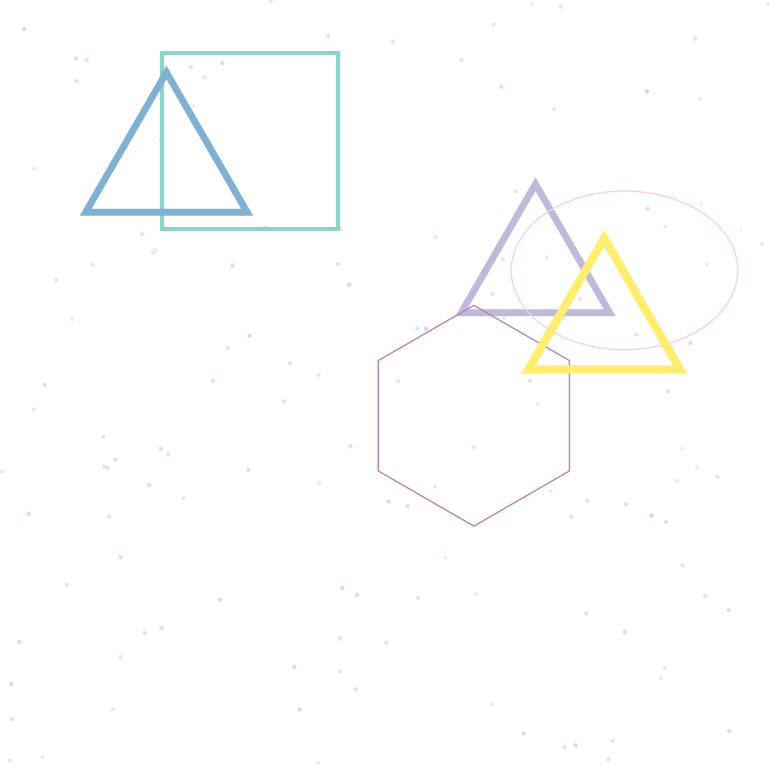[{"shape": "square", "thickness": 1.5, "radius": 0.57, "center": [0.325, 0.817]}, {"shape": "triangle", "thickness": 2.5, "radius": 0.56, "center": [0.695, 0.65]}, {"shape": "triangle", "thickness": 2.5, "radius": 0.61, "center": [0.216, 0.785]}, {"shape": "oval", "thickness": 0.5, "radius": 0.74, "center": [0.811, 0.649]}, {"shape": "hexagon", "thickness": 0.5, "radius": 0.72, "center": [0.615, 0.46]}, {"shape": "triangle", "thickness": 3, "radius": 0.57, "center": [0.785, 0.577]}]